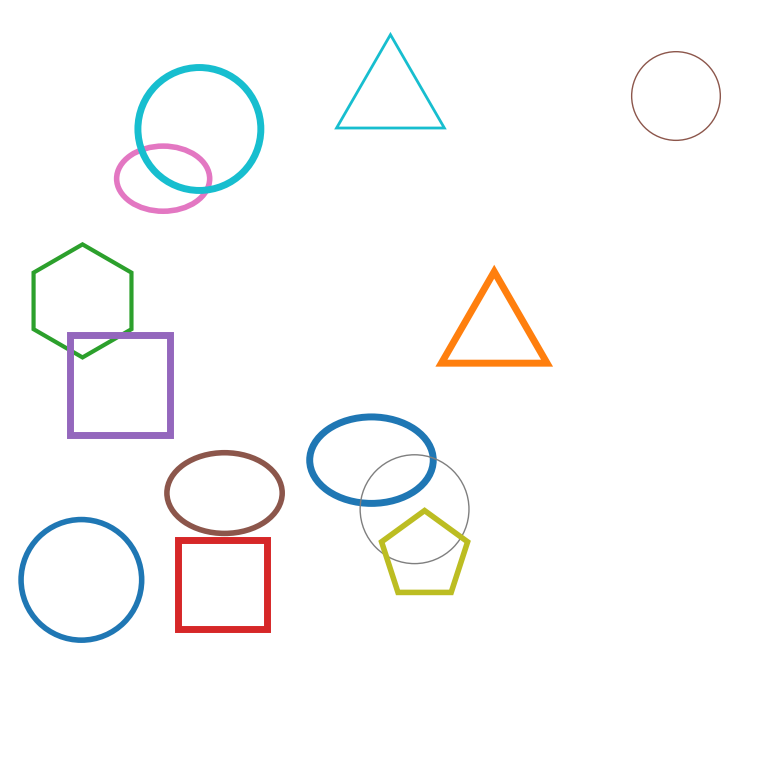[{"shape": "circle", "thickness": 2, "radius": 0.39, "center": [0.106, 0.247]}, {"shape": "oval", "thickness": 2.5, "radius": 0.4, "center": [0.482, 0.402]}, {"shape": "triangle", "thickness": 2.5, "radius": 0.4, "center": [0.642, 0.568]}, {"shape": "hexagon", "thickness": 1.5, "radius": 0.37, "center": [0.107, 0.609]}, {"shape": "square", "thickness": 2.5, "radius": 0.29, "center": [0.289, 0.241]}, {"shape": "square", "thickness": 2.5, "radius": 0.33, "center": [0.156, 0.5]}, {"shape": "circle", "thickness": 0.5, "radius": 0.29, "center": [0.878, 0.875]}, {"shape": "oval", "thickness": 2, "radius": 0.37, "center": [0.292, 0.36]}, {"shape": "oval", "thickness": 2, "radius": 0.3, "center": [0.212, 0.768]}, {"shape": "circle", "thickness": 0.5, "radius": 0.35, "center": [0.538, 0.339]}, {"shape": "pentagon", "thickness": 2, "radius": 0.29, "center": [0.551, 0.278]}, {"shape": "circle", "thickness": 2.5, "radius": 0.4, "center": [0.259, 0.832]}, {"shape": "triangle", "thickness": 1, "radius": 0.4, "center": [0.507, 0.874]}]